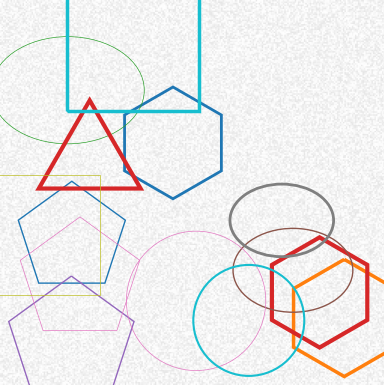[{"shape": "hexagon", "thickness": 2, "radius": 0.73, "center": [0.449, 0.629]}, {"shape": "pentagon", "thickness": 1, "radius": 0.73, "center": [0.187, 0.383]}, {"shape": "hexagon", "thickness": 2.5, "radius": 0.76, "center": [0.894, 0.174]}, {"shape": "oval", "thickness": 0.5, "radius": 0.99, "center": [0.176, 0.766]}, {"shape": "triangle", "thickness": 3, "radius": 0.76, "center": [0.233, 0.587]}, {"shape": "hexagon", "thickness": 3, "radius": 0.72, "center": [0.83, 0.24]}, {"shape": "pentagon", "thickness": 1, "radius": 0.86, "center": [0.185, 0.112]}, {"shape": "oval", "thickness": 1, "radius": 0.78, "center": [0.761, 0.298]}, {"shape": "circle", "thickness": 0.5, "radius": 0.91, "center": [0.509, 0.219]}, {"shape": "pentagon", "thickness": 0.5, "radius": 0.82, "center": [0.208, 0.273]}, {"shape": "oval", "thickness": 2, "radius": 0.67, "center": [0.732, 0.428]}, {"shape": "square", "thickness": 0.5, "radius": 0.78, "center": [0.104, 0.39]}, {"shape": "square", "thickness": 2.5, "radius": 0.86, "center": [0.345, 0.883]}, {"shape": "circle", "thickness": 1.5, "radius": 0.72, "center": [0.646, 0.168]}]